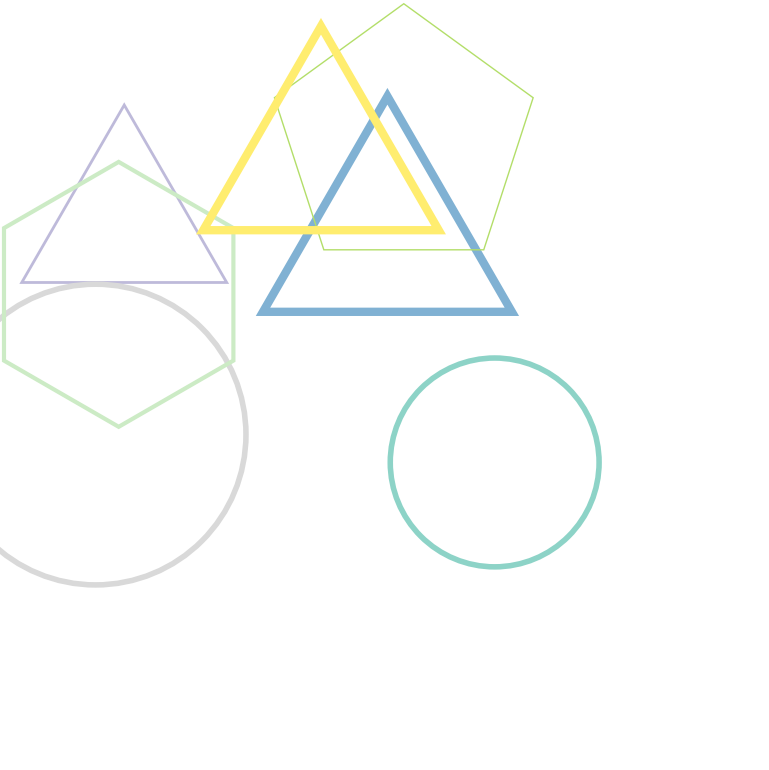[{"shape": "circle", "thickness": 2, "radius": 0.68, "center": [0.642, 0.399]}, {"shape": "triangle", "thickness": 1, "radius": 0.77, "center": [0.161, 0.71]}, {"shape": "triangle", "thickness": 3, "radius": 0.93, "center": [0.503, 0.688]}, {"shape": "pentagon", "thickness": 0.5, "radius": 0.88, "center": [0.524, 0.818]}, {"shape": "circle", "thickness": 2, "radius": 0.98, "center": [0.124, 0.436]}, {"shape": "hexagon", "thickness": 1.5, "radius": 0.86, "center": [0.154, 0.618]}, {"shape": "triangle", "thickness": 3, "radius": 0.88, "center": [0.417, 0.789]}]